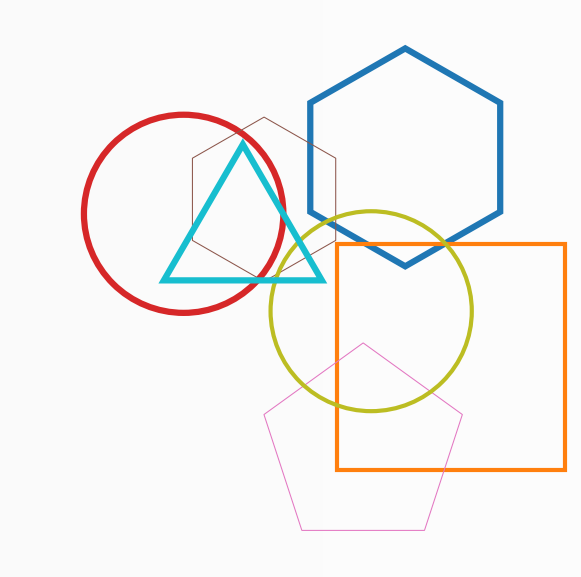[{"shape": "hexagon", "thickness": 3, "radius": 0.94, "center": [0.697, 0.727]}, {"shape": "square", "thickness": 2, "radius": 0.98, "center": [0.776, 0.382]}, {"shape": "circle", "thickness": 3, "radius": 0.86, "center": [0.316, 0.629]}, {"shape": "hexagon", "thickness": 0.5, "radius": 0.71, "center": [0.454, 0.654]}, {"shape": "pentagon", "thickness": 0.5, "radius": 0.9, "center": [0.625, 0.226]}, {"shape": "circle", "thickness": 2, "radius": 0.87, "center": [0.639, 0.46]}, {"shape": "triangle", "thickness": 3, "radius": 0.78, "center": [0.418, 0.592]}]